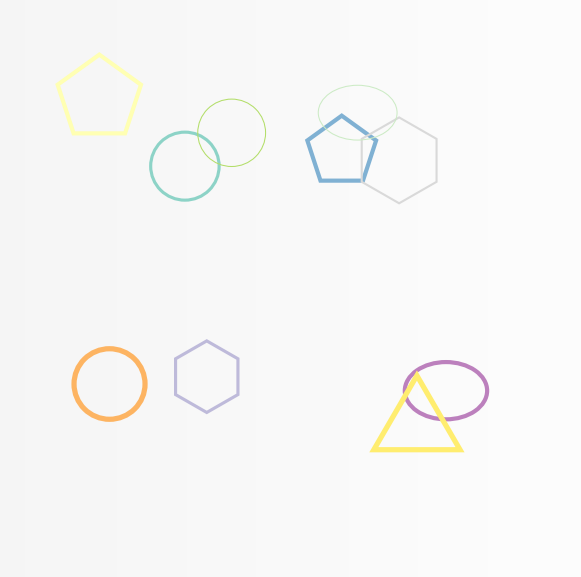[{"shape": "circle", "thickness": 1.5, "radius": 0.29, "center": [0.318, 0.711]}, {"shape": "pentagon", "thickness": 2, "radius": 0.38, "center": [0.171, 0.829]}, {"shape": "hexagon", "thickness": 1.5, "radius": 0.31, "center": [0.356, 0.347]}, {"shape": "pentagon", "thickness": 2, "radius": 0.31, "center": [0.588, 0.737]}, {"shape": "circle", "thickness": 2.5, "radius": 0.31, "center": [0.188, 0.334]}, {"shape": "circle", "thickness": 0.5, "radius": 0.29, "center": [0.399, 0.769]}, {"shape": "hexagon", "thickness": 1, "radius": 0.37, "center": [0.687, 0.721]}, {"shape": "oval", "thickness": 2, "radius": 0.35, "center": [0.767, 0.323]}, {"shape": "oval", "thickness": 0.5, "radius": 0.34, "center": [0.615, 0.804]}, {"shape": "triangle", "thickness": 2.5, "radius": 0.43, "center": [0.717, 0.263]}]